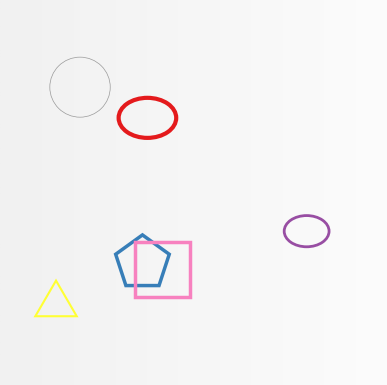[{"shape": "oval", "thickness": 3, "radius": 0.37, "center": [0.38, 0.694]}, {"shape": "pentagon", "thickness": 2.5, "radius": 0.36, "center": [0.368, 0.317]}, {"shape": "oval", "thickness": 2, "radius": 0.29, "center": [0.791, 0.4]}, {"shape": "triangle", "thickness": 1.5, "radius": 0.31, "center": [0.145, 0.209]}, {"shape": "square", "thickness": 2.5, "radius": 0.36, "center": [0.419, 0.299]}, {"shape": "circle", "thickness": 0.5, "radius": 0.39, "center": [0.207, 0.774]}]